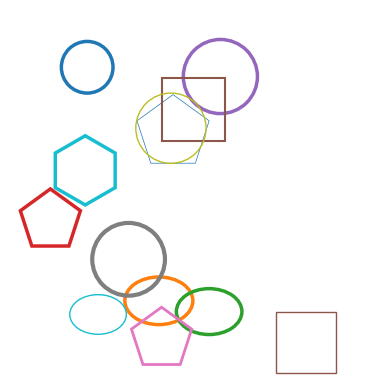[{"shape": "pentagon", "thickness": 0.5, "radius": 0.49, "center": [0.45, 0.656]}, {"shape": "circle", "thickness": 2.5, "radius": 0.34, "center": [0.226, 0.825]}, {"shape": "oval", "thickness": 2.5, "radius": 0.44, "center": [0.413, 0.219]}, {"shape": "oval", "thickness": 2.5, "radius": 0.43, "center": [0.543, 0.191]}, {"shape": "pentagon", "thickness": 2.5, "radius": 0.41, "center": [0.131, 0.427]}, {"shape": "circle", "thickness": 2.5, "radius": 0.48, "center": [0.572, 0.801]}, {"shape": "square", "thickness": 1, "radius": 0.39, "center": [0.795, 0.111]}, {"shape": "square", "thickness": 1.5, "radius": 0.41, "center": [0.503, 0.715]}, {"shape": "pentagon", "thickness": 2, "radius": 0.41, "center": [0.42, 0.12]}, {"shape": "circle", "thickness": 3, "radius": 0.47, "center": [0.334, 0.326]}, {"shape": "circle", "thickness": 1, "radius": 0.46, "center": [0.444, 0.667]}, {"shape": "hexagon", "thickness": 2.5, "radius": 0.45, "center": [0.221, 0.558]}, {"shape": "oval", "thickness": 1, "radius": 0.37, "center": [0.255, 0.183]}]